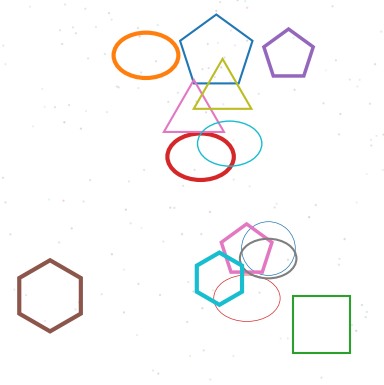[{"shape": "circle", "thickness": 0.5, "radius": 0.35, "center": [0.697, 0.354]}, {"shape": "pentagon", "thickness": 1.5, "radius": 0.49, "center": [0.562, 0.863]}, {"shape": "oval", "thickness": 3, "radius": 0.42, "center": [0.379, 0.856]}, {"shape": "square", "thickness": 1.5, "radius": 0.37, "center": [0.836, 0.157]}, {"shape": "oval", "thickness": 0.5, "radius": 0.43, "center": [0.641, 0.225]}, {"shape": "oval", "thickness": 3, "radius": 0.43, "center": [0.521, 0.593]}, {"shape": "pentagon", "thickness": 2.5, "radius": 0.34, "center": [0.749, 0.857]}, {"shape": "hexagon", "thickness": 3, "radius": 0.46, "center": [0.13, 0.232]}, {"shape": "triangle", "thickness": 1.5, "radius": 0.45, "center": [0.504, 0.702]}, {"shape": "pentagon", "thickness": 2.5, "radius": 0.35, "center": [0.641, 0.349]}, {"shape": "oval", "thickness": 1.5, "radius": 0.37, "center": [0.697, 0.328]}, {"shape": "triangle", "thickness": 1.5, "radius": 0.43, "center": [0.578, 0.761]}, {"shape": "oval", "thickness": 1, "radius": 0.42, "center": [0.597, 0.627]}, {"shape": "hexagon", "thickness": 3, "radius": 0.34, "center": [0.57, 0.276]}]